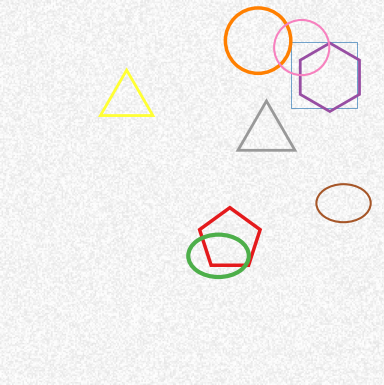[{"shape": "pentagon", "thickness": 2.5, "radius": 0.41, "center": [0.597, 0.378]}, {"shape": "square", "thickness": 0.5, "radius": 0.43, "center": [0.841, 0.805]}, {"shape": "oval", "thickness": 3, "radius": 0.39, "center": [0.568, 0.335]}, {"shape": "hexagon", "thickness": 2, "radius": 0.44, "center": [0.857, 0.799]}, {"shape": "circle", "thickness": 2.5, "radius": 0.42, "center": [0.67, 0.894]}, {"shape": "triangle", "thickness": 2, "radius": 0.39, "center": [0.329, 0.739]}, {"shape": "oval", "thickness": 1.5, "radius": 0.35, "center": [0.892, 0.472]}, {"shape": "circle", "thickness": 1.5, "radius": 0.36, "center": [0.784, 0.877]}, {"shape": "triangle", "thickness": 2, "radius": 0.43, "center": [0.692, 0.652]}]